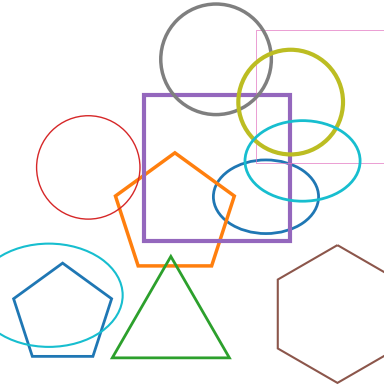[{"shape": "oval", "thickness": 2, "radius": 0.68, "center": [0.691, 0.489]}, {"shape": "pentagon", "thickness": 2, "radius": 0.67, "center": [0.163, 0.183]}, {"shape": "pentagon", "thickness": 2.5, "radius": 0.81, "center": [0.454, 0.441]}, {"shape": "triangle", "thickness": 2, "radius": 0.88, "center": [0.444, 0.158]}, {"shape": "circle", "thickness": 1, "radius": 0.67, "center": [0.229, 0.565]}, {"shape": "square", "thickness": 3, "radius": 0.94, "center": [0.564, 0.564]}, {"shape": "hexagon", "thickness": 1.5, "radius": 0.89, "center": [0.876, 0.184]}, {"shape": "square", "thickness": 0.5, "radius": 0.87, "center": [0.839, 0.749]}, {"shape": "circle", "thickness": 2.5, "radius": 0.72, "center": [0.561, 0.846]}, {"shape": "circle", "thickness": 3, "radius": 0.68, "center": [0.755, 0.735]}, {"shape": "oval", "thickness": 2, "radius": 0.75, "center": [0.786, 0.582]}, {"shape": "oval", "thickness": 1.5, "radius": 0.96, "center": [0.127, 0.233]}]